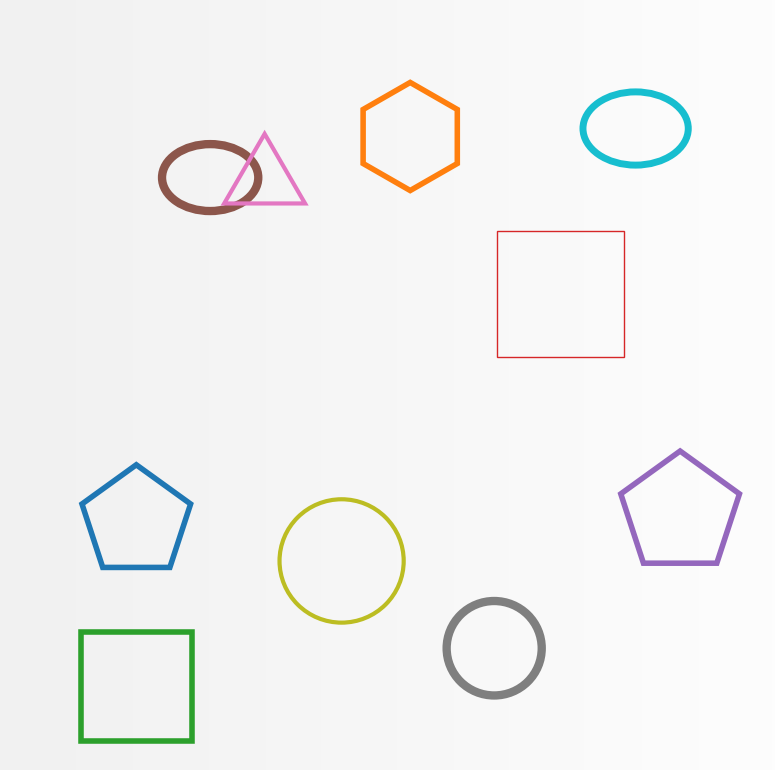[{"shape": "pentagon", "thickness": 2, "radius": 0.37, "center": [0.176, 0.323]}, {"shape": "hexagon", "thickness": 2, "radius": 0.35, "center": [0.529, 0.823]}, {"shape": "square", "thickness": 2, "radius": 0.36, "center": [0.176, 0.108]}, {"shape": "square", "thickness": 0.5, "radius": 0.41, "center": [0.723, 0.618]}, {"shape": "pentagon", "thickness": 2, "radius": 0.4, "center": [0.878, 0.334]}, {"shape": "oval", "thickness": 3, "radius": 0.31, "center": [0.271, 0.769]}, {"shape": "triangle", "thickness": 1.5, "radius": 0.3, "center": [0.341, 0.766]}, {"shape": "circle", "thickness": 3, "radius": 0.31, "center": [0.638, 0.158]}, {"shape": "circle", "thickness": 1.5, "radius": 0.4, "center": [0.441, 0.271]}, {"shape": "oval", "thickness": 2.5, "radius": 0.34, "center": [0.82, 0.833]}]